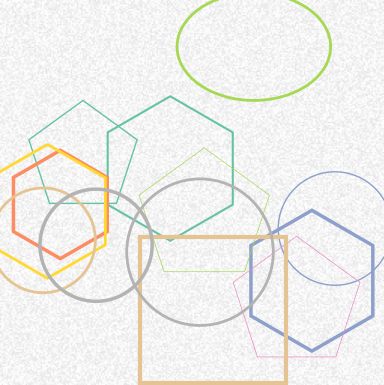[{"shape": "pentagon", "thickness": 1, "radius": 0.74, "center": [0.216, 0.591]}, {"shape": "hexagon", "thickness": 1.5, "radius": 0.94, "center": [0.442, 0.562]}, {"shape": "hexagon", "thickness": 2.5, "radius": 0.7, "center": [0.157, 0.469]}, {"shape": "hexagon", "thickness": 2.5, "radius": 0.91, "center": [0.81, 0.271]}, {"shape": "circle", "thickness": 1, "radius": 0.74, "center": [0.87, 0.406]}, {"shape": "pentagon", "thickness": 0.5, "radius": 0.87, "center": [0.77, 0.213]}, {"shape": "pentagon", "thickness": 0.5, "radius": 0.89, "center": [0.531, 0.438]}, {"shape": "oval", "thickness": 2, "radius": 1.0, "center": [0.659, 0.879]}, {"shape": "hexagon", "thickness": 2, "radius": 0.87, "center": [0.123, 0.451]}, {"shape": "square", "thickness": 3, "radius": 0.95, "center": [0.552, 0.194]}, {"shape": "circle", "thickness": 2, "radius": 0.68, "center": [0.112, 0.376]}, {"shape": "circle", "thickness": 2, "radius": 0.95, "center": [0.52, 0.345]}, {"shape": "circle", "thickness": 2.5, "radius": 0.73, "center": [0.249, 0.363]}]